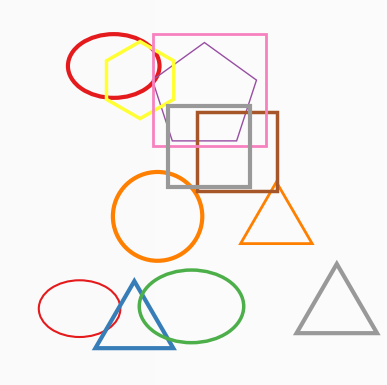[{"shape": "oval", "thickness": 1.5, "radius": 0.53, "center": [0.205, 0.198]}, {"shape": "oval", "thickness": 3, "radius": 0.59, "center": [0.293, 0.829]}, {"shape": "triangle", "thickness": 3, "radius": 0.58, "center": [0.347, 0.154]}, {"shape": "oval", "thickness": 2.5, "radius": 0.67, "center": [0.494, 0.204]}, {"shape": "pentagon", "thickness": 1, "radius": 0.71, "center": [0.528, 0.748]}, {"shape": "triangle", "thickness": 2, "radius": 0.53, "center": [0.713, 0.421]}, {"shape": "circle", "thickness": 3, "radius": 0.58, "center": [0.407, 0.438]}, {"shape": "hexagon", "thickness": 2.5, "radius": 0.5, "center": [0.361, 0.792]}, {"shape": "square", "thickness": 2.5, "radius": 0.52, "center": [0.611, 0.607]}, {"shape": "square", "thickness": 2, "radius": 0.73, "center": [0.542, 0.767]}, {"shape": "square", "thickness": 3, "radius": 0.53, "center": [0.54, 0.62]}, {"shape": "triangle", "thickness": 3, "radius": 0.6, "center": [0.869, 0.195]}]